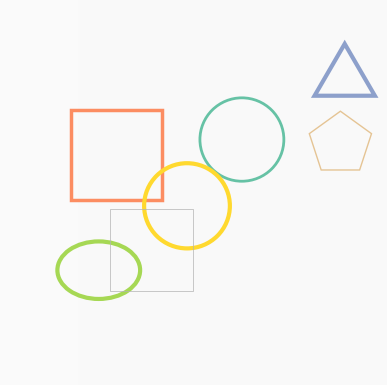[{"shape": "circle", "thickness": 2, "radius": 0.54, "center": [0.624, 0.638]}, {"shape": "square", "thickness": 2.5, "radius": 0.58, "center": [0.301, 0.598]}, {"shape": "triangle", "thickness": 3, "radius": 0.45, "center": [0.89, 0.796]}, {"shape": "oval", "thickness": 3, "radius": 0.53, "center": [0.255, 0.298]}, {"shape": "circle", "thickness": 3, "radius": 0.55, "center": [0.483, 0.465]}, {"shape": "pentagon", "thickness": 1, "radius": 0.42, "center": [0.878, 0.627]}, {"shape": "square", "thickness": 0.5, "radius": 0.54, "center": [0.39, 0.351]}]